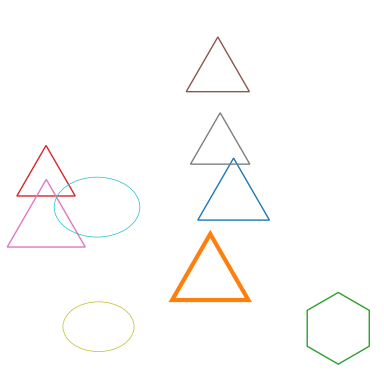[{"shape": "triangle", "thickness": 1, "radius": 0.54, "center": [0.607, 0.482]}, {"shape": "triangle", "thickness": 3, "radius": 0.57, "center": [0.546, 0.278]}, {"shape": "hexagon", "thickness": 1, "radius": 0.47, "center": [0.879, 0.147]}, {"shape": "triangle", "thickness": 1, "radius": 0.44, "center": [0.12, 0.535]}, {"shape": "triangle", "thickness": 1, "radius": 0.47, "center": [0.566, 0.809]}, {"shape": "triangle", "thickness": 1, "radius": 0.58, "center": [0.12, 0.417]}, {"shape": "triangle", "thickness": 1, "radius": 0.44, "center": [0.572, 0.618]}, {"shape": "oval", "thickness": 0.5, "radius": 0.46, "center": [0.256, 0.151]}, {"shape": "oval", "thickness": 0.5, "radius": 0.56, "center": [0.252, 0.462]}]